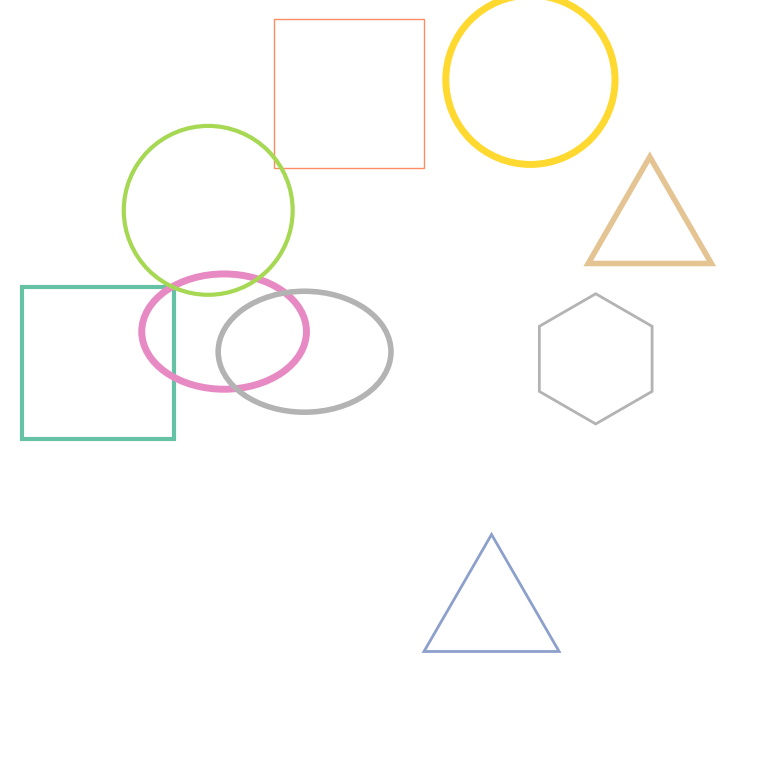[{"shape": "square", "thickness": 1.5, "radius": 0.5, "center": [0.127, 0.529]}, {"shape": "square", "thickness": 0.5, "radius": 0.49, "center": [0.453, 0.879]}, {"shape": "triangle", "thickness": 1, "radius": 0.51, "center": [0.638, 0.205]}, {"shape": "oval", "thickness": 2.5, "radius": 0.53, "center": [0.291, 0.569]}, {"shape": "circle", "thickness": 1.5, "radius": 0.55, "center": [0.27, 0.727]}, {"shape": "circle", "thickness": 2.5, "radius": 0.55, "center": [0.689, 0.896]}, {"shape": "triangle", "thickness": 2, "radius": 0.46, "center": [0.844, 0.704]}, {"shape": "hexagon", "thickness": 1, "radius": 0.42, "center": [0.774, 0.534]}, {"shape": "oval", "thickness": 2, "radius": 0.56, "center": [0.396, 0.543]}]